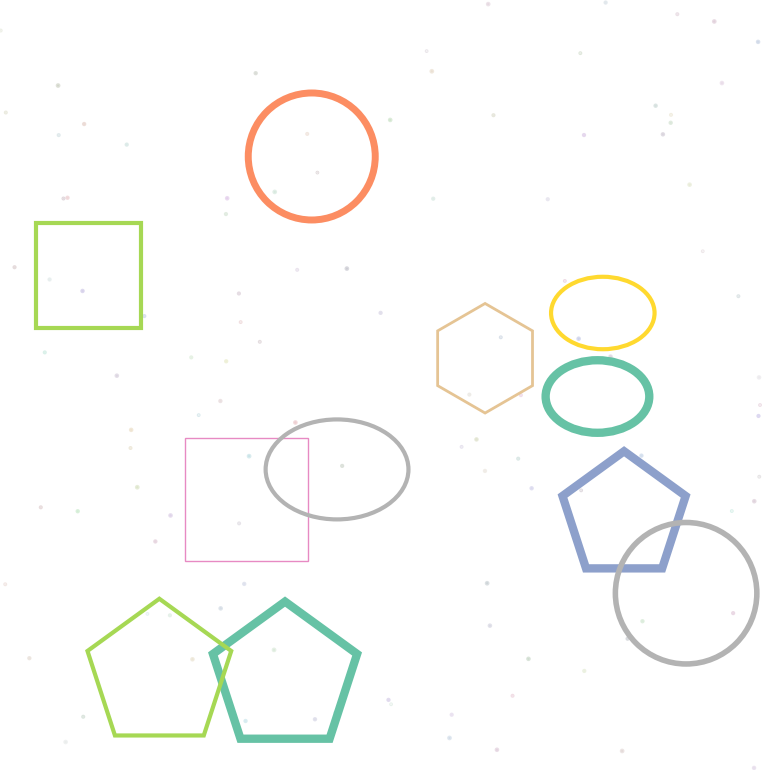[{"shape": "oval", "thickness": 3, "radius": 0.34, "center": [0.776, 0.485]}, {"shape": "pentagon", "thickness": 3, "radius": 0.49, "center": [0.37, 0.12]}, {"shape": "circle", "thickness": 2.5, "radius": 0.41, "center": [0.405, 0.797]}, {"shape": "pentagon", "thickness": 3, "radius": 0.42, "center": [0.81, 0.33]}, {"shape": "square", "thickness": 0.5, "radius": 0.4, "center": [0.32, 0.351]}, {"shape": "pentagon", "thickness": 1.5, "radius": 0.49, "center": [0.207, 0.124]}, {"shape": "square", "thickness": 1.5, "radius": 0.34, "center": [0.115, 0.642]}, {"shape": "oval", "thickness": 1.5, "radius": 0.34, "center": [0.783, 0.594]}, {"shape": "hexagon", "thickness": 1, "radius": 0.36, "center": [0.63, 0.535]}, {"shape": "oval", "thickness": 1.5, "radius": 0.46, "center": [0.438, 0.39]}, {"shape": "circle", "thickness": 2, "radius": 0.46, "center": [0.891, 0.23]}]